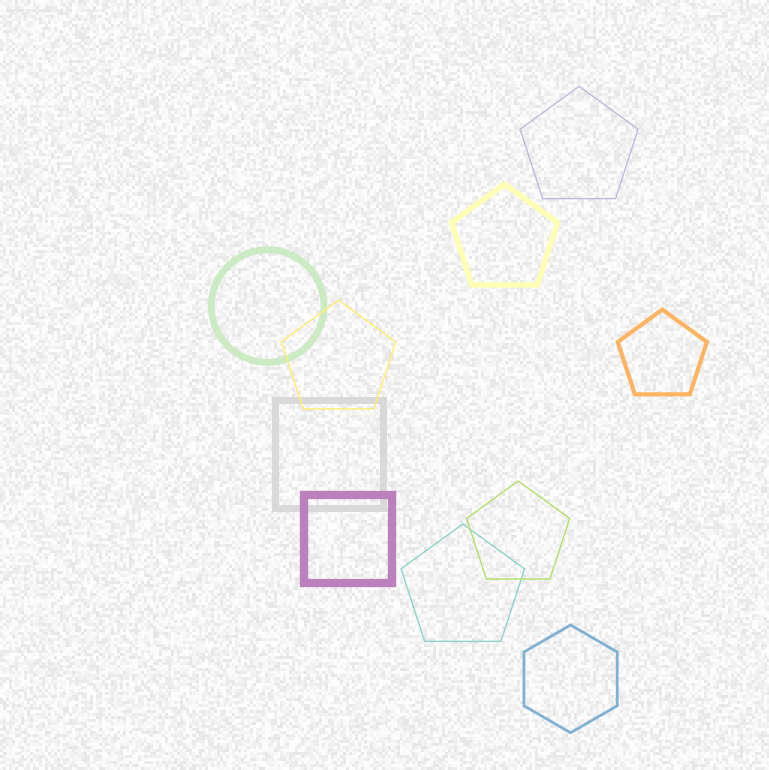[{"shape": "pentagon", "thickness": 0.5, "radius": 0.42, "center": [0.601, 0.235]}, {"shape": "pentagon", "thickness": 2, "radius": 0.36, "center": [0.655, 0.689]}, {"shape": "pentagon", "thickness": 0.5, "radius": 0.4, "center": [0.752, 0.807]}, {"shape": "hexagon", "thickness": 1, "radius": 0.35, "center": [0.741, 0.118]}, {"shape": "pentagon", "thickness": 1.5, "radius": 0.3, "center": [0.86, 0.537]}, {"shape": "pentagon", "thickness": 0.5, "radius": 0.35, "center": [0.673, 0.305]}, {"shape": "square", "thickness": 2.5, "radius": 0.35, "center": [0.428, 0.411]}, {"shape": "square", "thickness": 3, "radius": 0.29, "center": [0.452, 0.3]}, {"shape": "circle", "thickness": 2.5, "radius": 0.37, "center": [0.348, 0.603]}, {"shape": "pentagon", "thickness": 0.5, "radius": 0.39, "center": [0.44, 0.532]}]